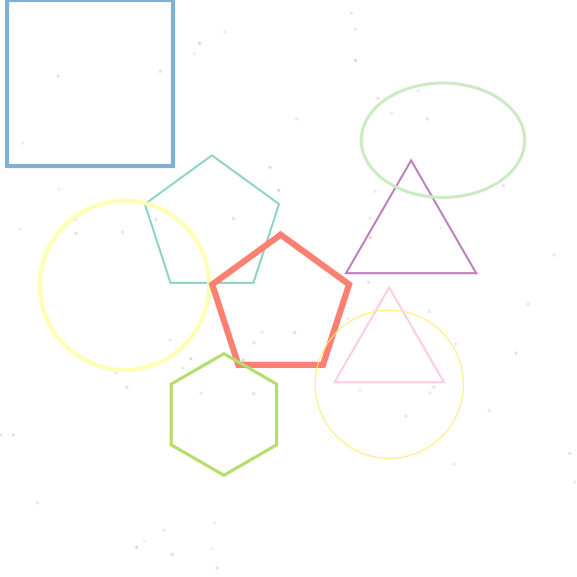[{"shape": "pentagon", "thickness": 1, "radius": 0.61, "center": [0.367, 0.608]}, {"shape": "circle", "thickness": 2, "radius": 0.73, "center": [0.216, 0.505]}, {"shape": "pentagon", "thickness": 3, "radius": 0.62, "center": [0.486, 0.468]}, {"shape": "square", "thickness": 2, "radius": 0.72, "center": [0.156, 0.856]}, {"shape": "hexagon", "thickness": 1.5, "radius": 0.53, "center": [0.388, 0.281]}, {"shape": "triangle", "thickness": 1, "radius": 0.55, "center": [0.674, 0.392]}, {"shape": "triangle", "thickness": 1, "radius": 0.65, "center": [0.712, 0.591]}, {"shape": "oval", "thickness": 1.5, "radius": 0.71, "center": [0.767, 0.756]}, {"shape": "circle", "thickness": 0.5, "radius": 0.64, "center": [0.674, 0.334]}]